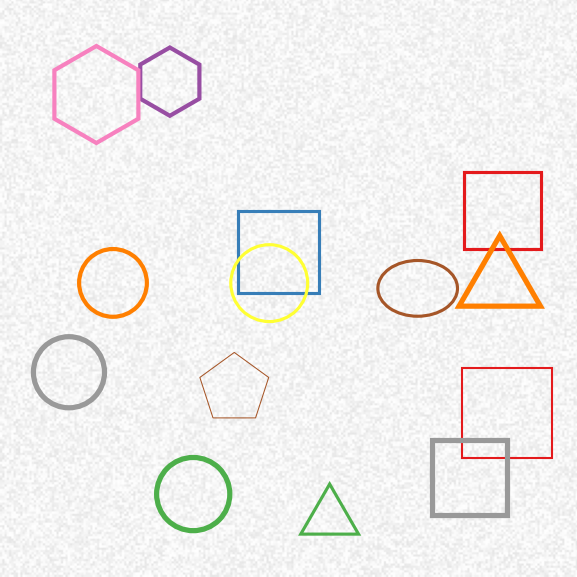[{"shape": "square", "thickness": 1, "radius": 0.39, "center": [0.878, 0.284]}, {"shape": "square", "thickness": 1.5, "radius": 0.33, "center": [0.871, 0.634]}, {"shape": "square", "thickness": 1.5, "radius": 0.35, "center": [0.482, 0.563]}, {"shape": "triangle", "thickness": 1.5, "radius": 0.29, "center": [0.571, 0.103]}, {"shape": "circle", "thickness": 2.5, "radius": 0.32, "center": [0.335, 0.144]}, {"shape": "hexagon", "thickness": 2, "radius": 0.3, "center": [0.294, 0.858]}, {"shape": "circle", "thickness": 2, "radius": 0.29, "center": [0.196, 0.509]}, {"shape": "triangle", "thickness": 2.5, "radius": 0.41, "center": [0.865, 0.51]}, {"shape": "circle", "thickness": 1.5, "radius": 0.33, "center": [0.466, 0.509]}, {"shape": "oval", "thickness": 1.5, "radius": 0.34, "center": [0.723, 0.5]}, {"shape": "pentagon", "thickness": 0.5, "radius": 0.31, "center": [0.406, 0.326]}, {"shape": "hexagon", "thickness": 2, "radius": 0.42, "center": [0.167, 0.836]}, {"shape": "circle", "thickness": 2.5, "radius": 0.31, "center": [0.119, 0.355]}, {"shape": "square", "thickness": 2.5, "radius": 0.32, "center": [0.813, 0.172]}]